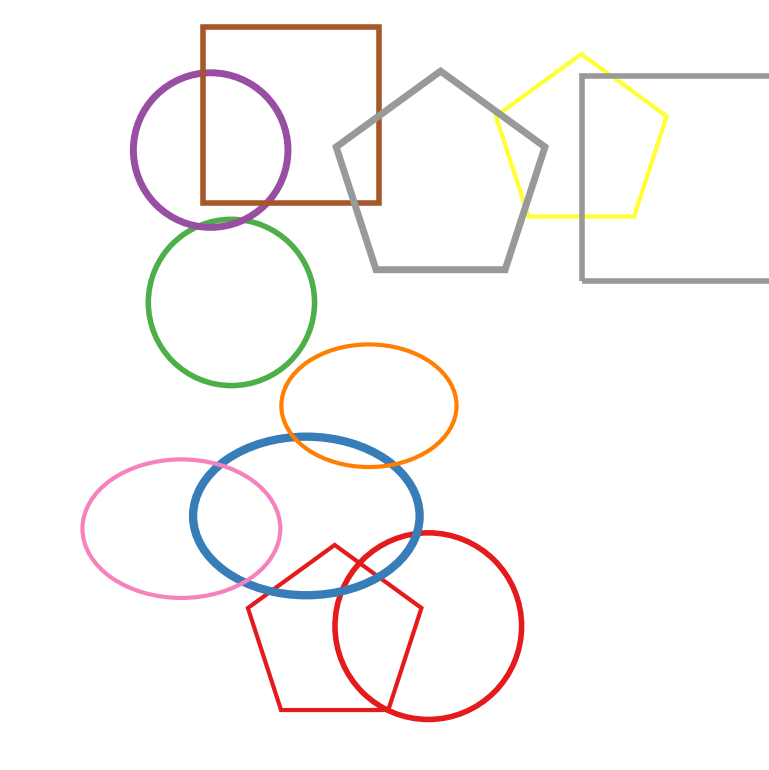[{"shape": "pentagon", "thickness": 1.5, "radius": 0.59, "center": [0.435, 0.174]}, {"shape": "circle", "thickness": 2, "radius": 0.61, "center": [0.556, 0.187]}, {"shape": "oval", "thickness": 3, "radius": 0.74, "center": [0.398, 0.33]}, {"shape": "circle", "thickness": 2, "radius": 0.54, "center": [0.301, 0.607]}, {"shape": "circle", "thickness": 2.5, "radius": 0.5, "center": [0.274, 0.805]}, {"shape": "oval", "thickness": 1.5, "radius": 0.57, "center": [0.479, 0.473]}, {"shape": "pentagon", "thickness": 1.5, "radius": 0.58, "center": [0.755, 0.813]}, {"shape": "square", "thickness": 2, "radius": 0.57, "center": [0.378, 0.851]}, {"shape": "oval", "thickness": 1.5, "radius": 0.64, "center": [0.236, 0.313]}, {"shape": "square", "thickness": 2, "radius": 0.67, "center": [0.888, 0.768]}, {"shape": "pentagon", "thickness": 2.5, "radius": 0.71, "center": [0.572, 0.765]}]